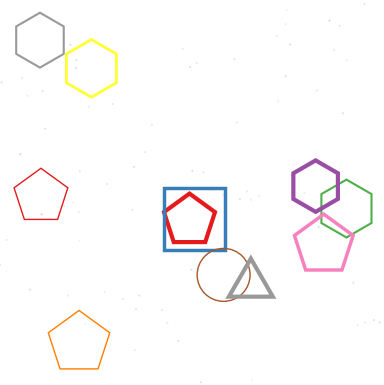[{"shape": "pentagon", "thickness": 3, "radius": 0.35, "center": [0.492, 0.428]}, {"shape": "pentagon", "thickness": 1, "radius": 0.37, "center": [0.106, 0.489]}, {"shape": "square", "thickness": 2.5, "radius": 0.4, "center": [0.506, 0.432]}, {"shape": "hexagon", "thickness": 1.5, "radius": 0.38, "center": [0.9, 0.458]}, {"shape": "hexagon", "thickness": 3, "radius": 0.33, "center": [0.82, 0.517]}, {"shape": "pentagon", "thickness": 1, "radius": 0.42, "center": [0.205, 0.11]}, {"shape": "hexagon", "thickness": 2, "radius": 0.37, "center": [0.237, 0.822]}, {"shape": "circle", "thickness": 1, "radius": 0.34, "center": [0.581, 0.286]}, {"shape": "pentagon", "thickness": 2.5, "radius": 0.4, "center": [0.841, 0.364]}, {"shape": "hexagon", "thickness": 1.5, "radius": 0.36, "center": [0.104, 0.896]}, {"shape": "triangle", "thickness": 3, "radius": 0.33, "center": [0.652, 0.262]}]